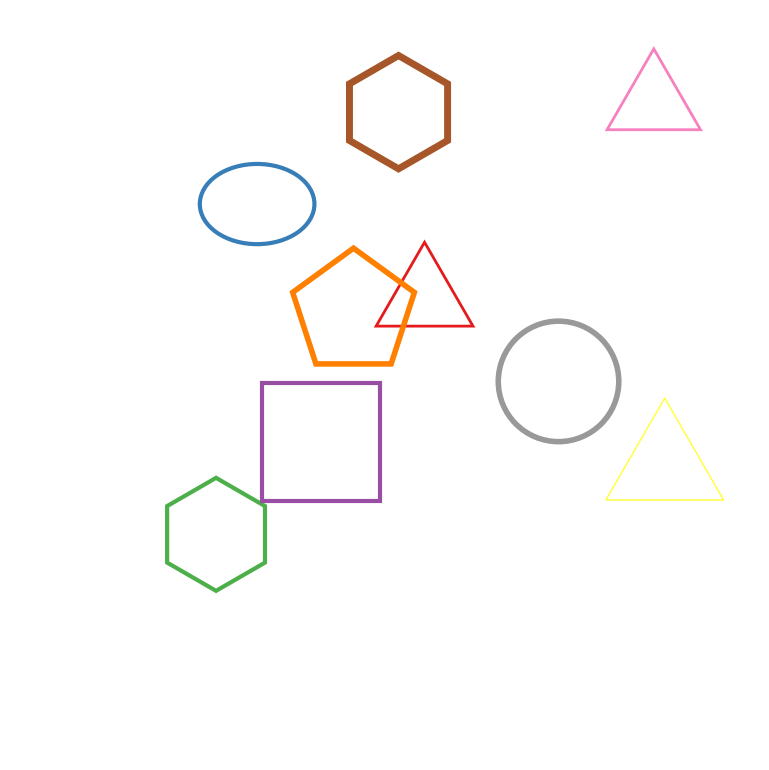[{"shape": "triangle", "thickness": 1, "radius": 0.36, "center": [0.551, 0.613]}, {"shape": "oval", "thickness": 1.5, "radius": 0.37, "center": [0.334, 0.735]}, {"shape": "hexagon", "thickness": 1.5, "radius": 0.37, "center": [0.281, 0.306]}, {"shape": "square", "thickness": 1.5, "radius": 0.38, "center": [0.417, 0.426]}, {"shape": "pentagon", "thickness": 2, "radius": 0.42, "center": [0.459, 0.595]}, {"shape": "triangle", "thickness": 0.5, "radius": 0.44, "center": [0.863, 0.395]}, {"shape": "hexagon", "thickness": 2.5, "radius": 0.37, "center": [0.518, 0.854]}, {"shape": "triangle", "thickness": 1, "radius": 0.35, "center": [0.849, 0.867]}, {"shape": "circle", "thickness": 2, "radius": 0.39, "center": [0.725, 0.505]}]